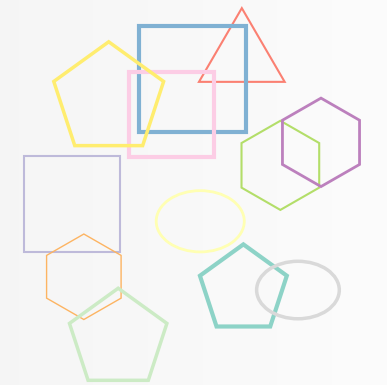[{"shape": "pentagon", "thickness": 3, "radius": 0.59, "center": [0.628, 0.247]}, {"shape": "oval", "thickness": 2, "radius": 0.57, "center": [0.517, 0.425]}, {"shape": "square", "thickness": 1.5, "radius": 0.62, "center": [0.186, 0.47]}, {"shape": "triangle", "thickness": 1.5, "radius": 0.64, "center": [0.624, 0.851]}, {"shape": "square", "thickness": 3, "radius": 0.69, "center": [0.497, 0.795]}, {"shape": "hexagon", "thickness": 1, "radius": 0.56, "center": [0.216, 0.281]}, {"shape": "hexagon", "thickness": 1.5, "radius": 0.58, "center": [0.724, 0.571]}, {"shape": "square", "thickness": 3, "radius": 0.55, "center": [0.442, 0.702]}, {"shape": "oval", "thickness": 2.5, "radius": 0.53, "center": [0.769, 0.247]}, {"shape": "hexagon", "thickness": 2, "radius": 0.57, "center": [0.828, 0.63]}, {"shape": "pentagon", "thickness": 2.5, "radius": 0.66, "center": [0.305, 0.119]}, {"shape": "pentagon", "thickness": 2.5, "radius": 0.75, "center": [0.281, 0.742]}]